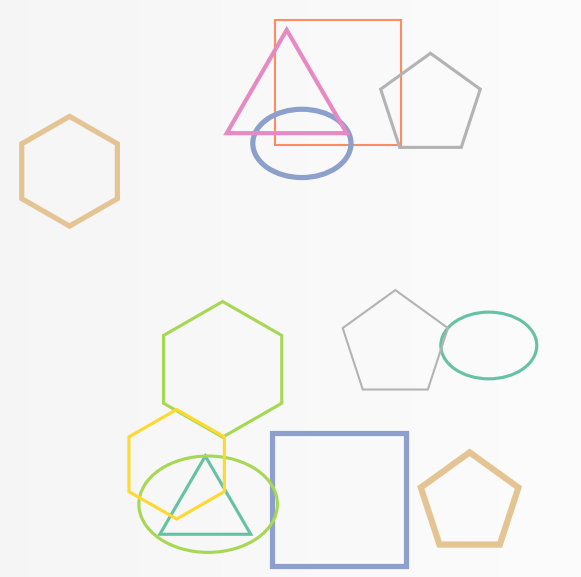[{"shape": "triangle", "thickness": 1.5, "radius": 0.45, "center": [0.353, 0.119]}, {"shape": "oval", "thickness": 1.5, "radius": 0.41, "center": [0.841, 0.401]}, {"shape": "square", "thickness": 1, "radius": 0.54, "center": [0.581, 0.856]}, {"shape": "square", "thickness": 2.5, "radius": 0.58, "center": [0.583, 0.134]}, {"shape": "oval", "thickness": 2.5, "radius": 0.42, "center": [0.519, 0.751]}, {"shape": "triangle", "thickness": 2, "radius": 0.6, "center": [0.493, 0.828]}, {"shape": "hexagon", "thickness": 1.5, "radius": 0.59, "center": [0.383, 0.36]}, {"shape": "oval", "thickness": 1.5, "radius": 0.6, "center": [0.358, 0.126]}, {"shape": "hexagon", "thickness": 1.5, "radius": 0.47, "center": [0.304, 0.195]}, {"shape": "pentagon", "thickness": 3, "radius": 0.44, "center": [0.808, 0.128]}, {"shape": "hexagon", "thickness": 2.5, "radius": 0.47, "center": [0.12, 0.703]}, {"shape": "pentagon", "thickness": 1.5, "radius": 0.45, "center": [0.741, 0.817]}, {"shape": "pentagon", "thickness": 1, "radius": 0.48, "center": [0.68, 0.402]}]